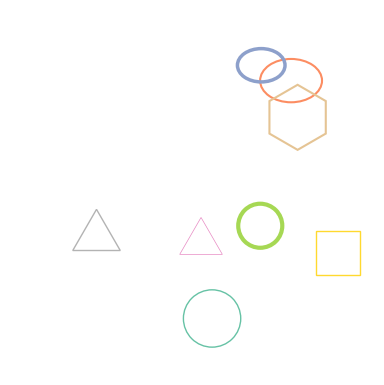[{"shape": "circle", "thickness": 1, "radius": 0.37, "center": [0.551, 0.173]}, {"shape": "oval", "thickness": 1.5, "radius": 0.4, "center": [0.756, 0.791]}, {"shape": "oval", "thickness": 2.5, "radius": 0.31, "center": [0.679, 0.83]}, {"shape": "triangle", "thickness": 0.5, "radius": 0.32, "center": [0.522, 0.371]}, {"shape": "circle", "thickness": 3, "radius": 0.29, "center": [0.676, 0.414]}, {"shape": "square", "thickness": 1, "radius": 0.29, "center": [0.879, 0.342]}, {"shape": "hexagon", "thickness": 1.5, "radius": 0.42, "center": [0.773, 0.695]}, {"shape": "triangle", "thickness": 1, "radius": 0.36, "center": [0.251, 0.385]}]